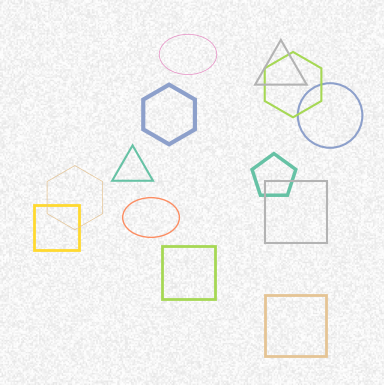[{"shape": "triangle", "thickness": 1.5, "radius": 0.31, "center": [0.344, 0.561]}, {"shape": "pentagon", "thickness": 2.5, "radius": 0.3, "center": [0.712, 0.541]}, {"shape": "oval", "thickness": 1, "radius": 0.37, "center": [0.392, 0.435]}, {"shape": "circle", "thickness": 1.5, "radius": 0.42, "center": [0.857, 0.7]}, {"shape": "hexagon", "thickness": 3, "radius": 0.39, "center": [0.439, 0.703]}, {"shape": "oval", "thickness": 0.5, "radius": 0.37, "center": [0.488, 0.859]}, {"shape": "hexagon", "thickness": 1.5, "radius": 0.42, "center": [0.761, 0.78]}, {"shape": "square", "thickness": 2, "radius": 0.34, "center": [0.489, 0.291]}, {"shape": "square", "thickness": 2, "radius": 0.29, "center": [0.147, 0.409]}, {"shape": "square", "thickness": 2, "radius": 0.4, "center": [0.768, 0.155]}, {"shape": "hexagon", "thickness": 0.5, "radius": 0.42, "center": [0.194, 0.487]}, {"shape": "square", "thickness": 1.5, "radius": 0.4, "center": [0.768, 0.449]}, {"shape": "triangle", "thickness": 1.5, "radius": 0.39, "center": [0.73, 0.819]}]